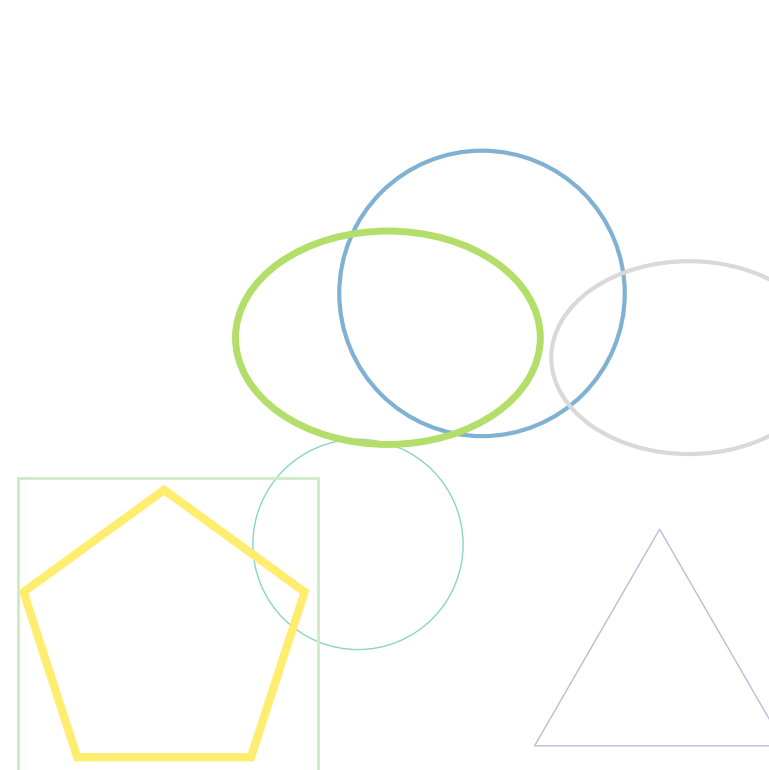[{"shape": "circle", "thickness": 0.5, "radius": 0.68, "center": [0.465, 0.293]}, {"shape": "triangle", "thickness": 0.5, "radius": 0.94, "center": [0.857, 0.125]}, {"shape": "circle", "thickness": 1.5, "radius": 0.93, "center": [0.626, 0.619]}, {"shape": "oval", "thickness": 2.5, "radius": 0.99, "center": [0.504, 0.561]}, {"shape": "oval", "thickness": 1.5, "radius": 0.89, "center": [0.895, 0.536]}, {"shape": "square", "thickness": 1, "radius": 0.97, "center": [0.218, 0.184]}, {"shape": "pentagon", "thickness": 3, "radius": 0.96, "center": [0.213, 0.172]}]